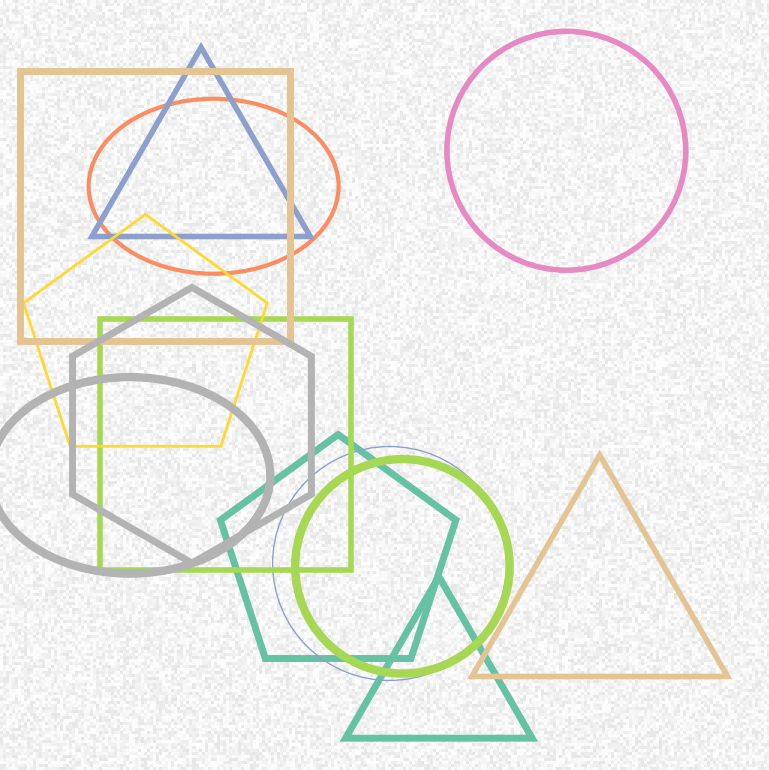[{"shape": "pentagon", "thickness": 2.5, "radius": 0.8, "center": [0.439, 0.275]}, {"shape": "triangle", "thickness": 2.5, "radius": 0.7, "center": [0.57, 0.111]}, {"shape": "oval", "thickness": 1.5, "radius": 0.81, "center": [0.277, 0.758]}, {"shape": "triangle", "thickness": 2, "radius": 0.82, "center": [0.261, 0.775]}, {"shape": "circle", "thickness": 0.5, "radius": 0.76, "center": [0.506, 0.268]}, {"shape": "circle", "thickness": 2, "radius": 0.78, "center": [0.735, 0.804]}, {"shape": "circle", "thickness": 3, "radius": 0.7, "center": [0.523, 0.265]}, {"shape": "square", "thickness": 2, "radius": 0.82, "center": [0.293, 0.423]}, {"shape": "pentagon", "thickness": 1, "radius": 0.83, "center": [0.189, 0.555]}, {"shape": "square", "thickness": 2.5, "radius": 0.88, "center": [0.201, 0.732]}, {"shape": "triangle", "thickness": 2, "radius": 0.96, "center": [0.779, 0.217]}, {"shape": "hexagon", "thickness": 2.5, "radius": 0.9, "center": [0.249, 0.448]}, {"shape": "oval", "thickness": 3, "radius": 0.91, "center": [0.169, 0.383]}]